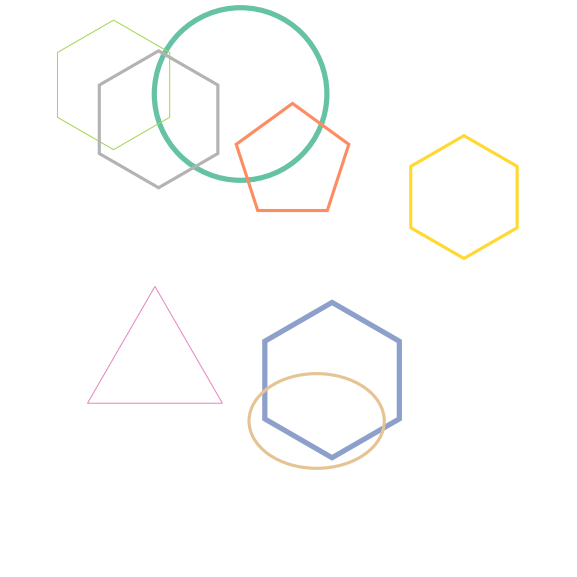[{"shape": "circle", "thickness": 2.5, "radius": 0.75, "center": [0.417, 0.836]}, {"shape": "pentagon", "thickness": 1.5, "radius": 0.51, "center": [0.507, 0.717]}, {"shape": "hexagon", "thickness": 2.5, "radius": 0.67, "center": [0.575, 0.341]}, {"shape": "triangle", "thickness": 0.5, "radius": 0.67, "center": [0.268, 0.368]}, {"shape": "hexagon", "thickness": 0.5, "radius": 0.56, "center": [0.197, 0.852]}, {"shape": "hexagon", "thickness": 1.5, "radius": 0.53, "center": [0.803, 0.658]}, {"shape": "oval", "thickness": 1.5, "radius": 0.59, "center": [0.548, 0.27]}, {"shape": "hexagon", "thickness": 1.5, "radius": 0.59, "center": [0.275, 0.793]}]